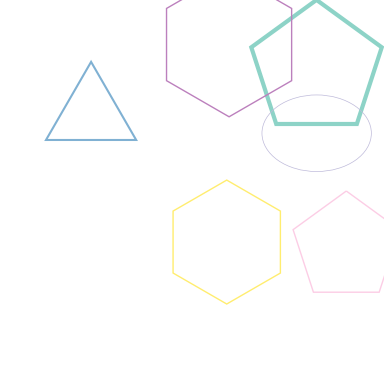[{"shape": "pentagon", "thickness": 3, "radius": 0.89, "center": [0.822, 0.822]}, {"shape": "oval", "thickness": 0.5, "radius": 0.71, "center": [0.822, 0.654]}, {"shape": "triangle", "thickness": 1.5, "radius": 0.68, "center": [0.237, 0.704]}, {"shape": "pentagon", "thickness": 1, "radius": 0.73, "center": [0.899, 0.359]}, {"shape": "hexagon", "thickness": 1, "radius": 0.94, "center": [0.595, 0.884]}, {"shape": "hexagon", "thickness": 1, "radius": 0.8, "center": [0.589, 0.371]}]